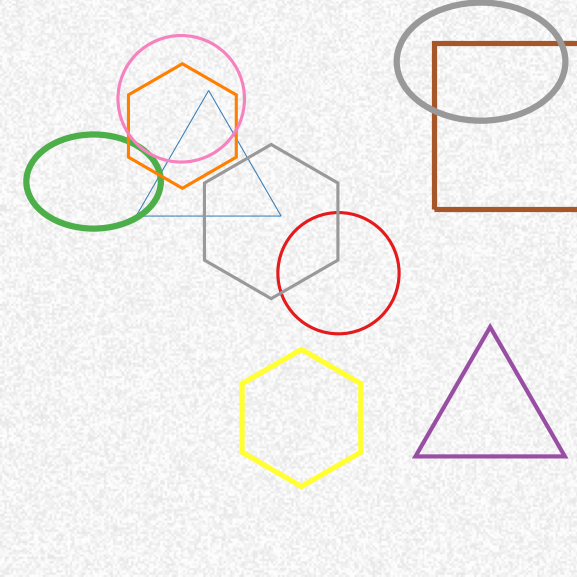[{"shape": "circle", "thickness": 1.5, "radius": 0.52, "center": [0.586, 0.526]}, {"shape": "triangle", "thickness": 0.5, "radius": 0.72, "center": [0.361, 0.697]}, {"shape": "oval", "thickness": 3, "radius": 0.58, "center": [0.162, 0.685]}, {"shape": "triangle", "thickness": 2, "radius": 0.75, "center": [0.849, 0.283]}, {"shape": "hexagon", "thickness": 1.5, "radius": 0.54, "center": [0.316, 0.781]}, {"shape": "hexagon", "thickness": 2.5, "radius": 0.59, "center": [0.522, 0.275]}, {"shape": "square", "thickness": 2.5, "radius": 0.72, "center": [0.895, 0.782]}, {"shape": "circle", "thickness": 1.5, "radius": 0.55, "center": [0.314, 0.828]}, {"shape": "oval", "thickness": 3, "radius": 0.73, "center": [0.833, 0.892]}, {"shape": "hexagon", "thickness": 1.5, "radius": 0.67, "center": [0.47, 0.615]}]